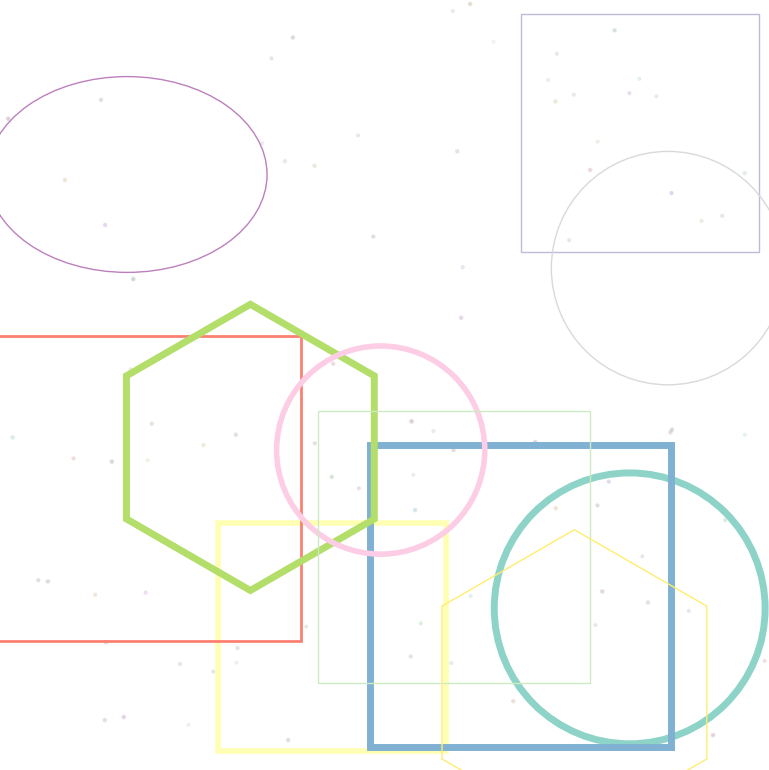[{"shape": "circle", "thickness": 2.5, "radius": 0.88, "center": [0.818, 0.21]}, {"shape": "square", "thickness": 2, "radius": 0.74, "center": [0.431, 0.173]}, {"shape": "square", "thickness": 0.5, "radius": 0.77, "center": [0.831, 0.827]}, {"shape": "square", "thickness": 1, "radius": 0.99, "center": [0.193, 0.366]}, {"shape": "square", "thickness": 2.5, "radius": 0.98, "center": [0.676, 0.226]}, {"shape": "hexagon", "thickness": 2.5, "radius": 0.93, "center": [0.325, 0.419]}, {"shape": "circle", "thickness": 2, "radius": 0.68, "center": [0.494, 0.415]}, {"shape": "circle", "thickness": 0.5, "radius": 0.76, "center": [0.868, 0.652]}, {"shape": "oval", "thickness": 0.5, "radius": 0.91, "center": [0.165, 0.773]}, {"shape": "square", "thickness": 0.5, "radius": 0.88, "center": [0.59, 0.289]}, {"shape": "hexagon", "thickness": 0.5, "radius": 0.99, "center": [0.746, 0.114]}]